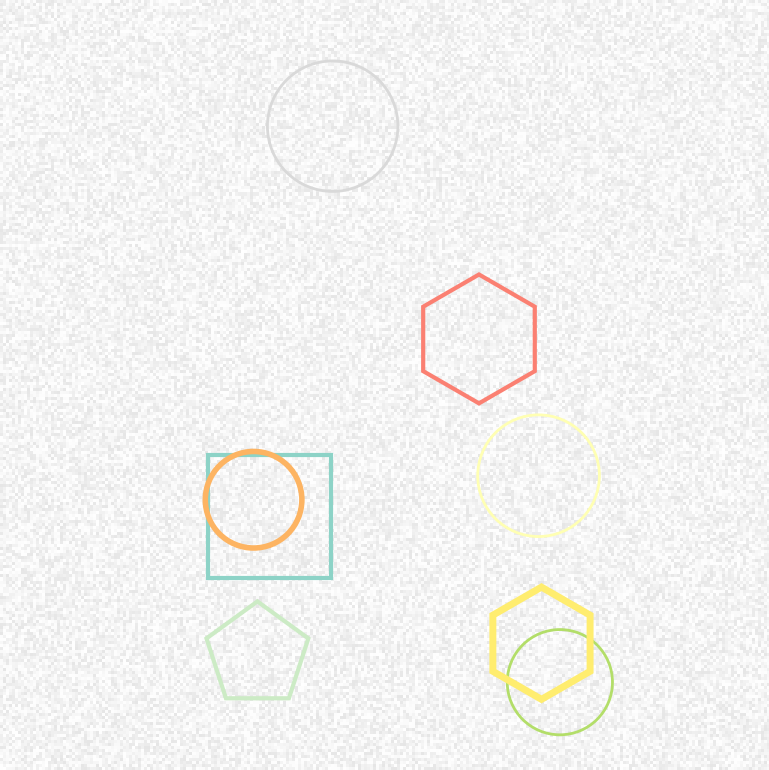[{"shape": "square", "thickness": 1.5, "radius": 0.4, "center": [0.35, 0.329]}, {"shape": "circle", "thickness": 1, "radius": 0.4, "center": [0.699, 0.382]}, {"shape": "hexagon", "thickness": 1.5, "radius": 0.42, "center": [0.622, 0.56]}, {"shape": "circle", "thickness": 2, "radius": 0.31, "center": [0.329, 0.351]}, {"shape": "circle", "thickness": 1, "radius": 0.34, "center": [0.727, 0.114]}, {"shape": "circle", "thickness": 1, "radius": 0.42, "center": [0.432, 0.836]}, {"shape": "pentagon", "thickness": 1.5, "radius": 0.35, "center": [0.334, 0.149]}, {"shape": "hexagon", "thickness": 2.5, "radius": 0.36, "center": [0.703, 0.165]}]